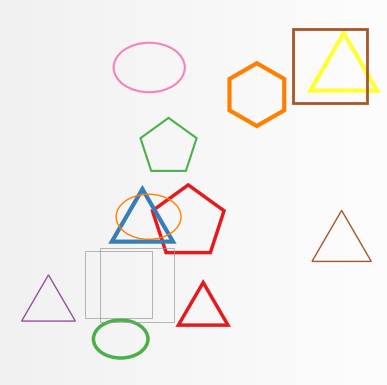[{"shape": "pentagon", "thickness": 2.5, "radius": 0.49, "center": [0.486, 0.423]}, {"shape": "triangle", "thickness": 2.5, "radius": 0.37, "center": [0.524, 0.192]}, {"shape": "triangle", "thickness": 3, "radius": 0.46, "center": [0.368, 0.418]}, {"shape": "pentagon", "thickness": 1.5, "radius": 0.38, "center": [0.435, 0.618]}, {"shape": "oval", "thickness": 2.5, "radius": 0.35, "center": [0.311, 0.119]}, {"shape": "triangle", "thickness": 1, "radius": 0.4, "center": [0.125, 0.206]}, {"shape": "hexagon", "thickness": 3, "radius": 0.41, "center": [0.663, 0.754]}, {"shape": "oval", "thickness": 1, "radius": 0.42, "center": [0.383, 0.437]}, {"shape": "triangle", "thickness": 3, "radius": 0.5, "center": [0.887, 0.814]}, {"shape": "square", "thickness": 2, "radius": 0.48, "center": [0.851, 0.829]}, {"shape": "triangle", "thickness": 1, "radius": 0.44, "center": [0.882, 0.365]}, {"shape": "oval", "thickness": 1.5, "radius": 0.46, "center": [0.385, 0.825]}, {"shape": "square", "thickness": 0.5, "radius": 0.43, "center": [0.305, 0.262]}, {"shape": "square", "thickness": 0.5, "radius": 0.48, "center": [0.354, 0.26]}]